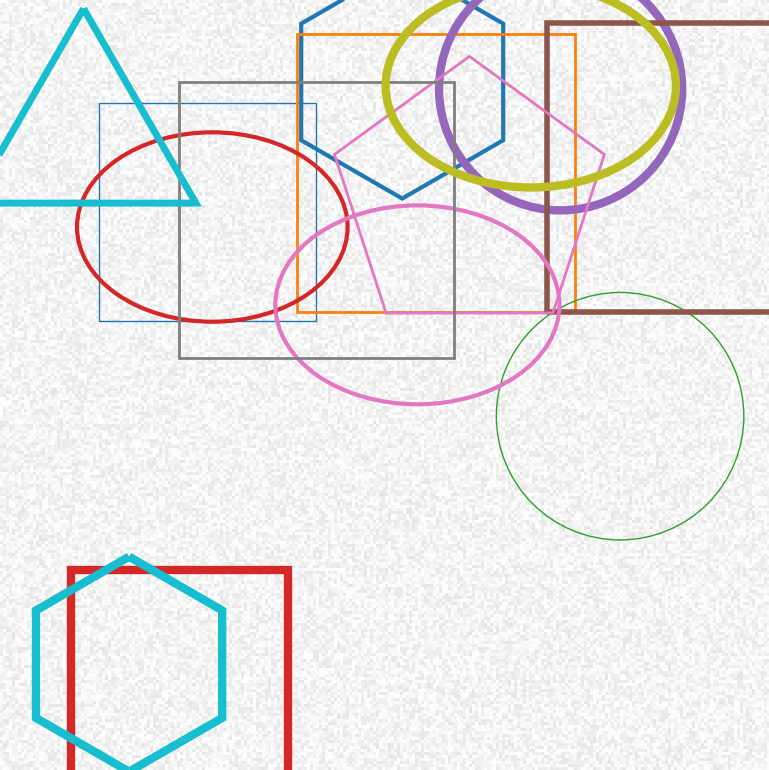[{"shape": "hexagon", "thickness": 1.5, "radius": 0.76, "center": [0.522, 0.894]}, {"shape": "square", "thickness": 0.5, "radius": 0.71, "center": [0.27, 0.725]}, {"shape": "square", "thickness": 1, "radius": 0.9, "center": [0.566, 0.775]}, {"shape": "circle", "thickness": 0.5, "radius": 0.8, "center": [0.805, 0.459]}, {"shape": "square", "thickness": 3, "radius": 0.7, "center": [0.234, 0.119]}, {"shape": "oval", "thickness": 1.5, "radius": 0.88, "center": [0.276, 0.705]}, {"shape": "circle", "thickness": 3, "radius": 0.79, "center": [0.728, 0.885]}, {"shape": "square", "thickness": 2, "radius": 0.94, "center": [0.897, 0.782]}, {"shape": "pentagon", "thickness": 1, "radius": 0.92, "center": [0.61, 0.743]}, {"shape": "oval", "thickness": 1.5, "radius": 0.92, "center": [0.542, 0.604]}, {"shape": "square", "thickness": 1, "radius": 0.89, "center": [0.411, 0.714]}, {"shape": "oval", "thickness": 3, "radius": 0.94, "center": [0.689, 0.888]}, {"shape": "hexagon", "thickness": 3, "radius": 0.7, "center": [0.168, 0.137]}, {"shape": "triangle", "thickness": 2.5, "radius": 0.84, "center": [0.108, 0.82]}]